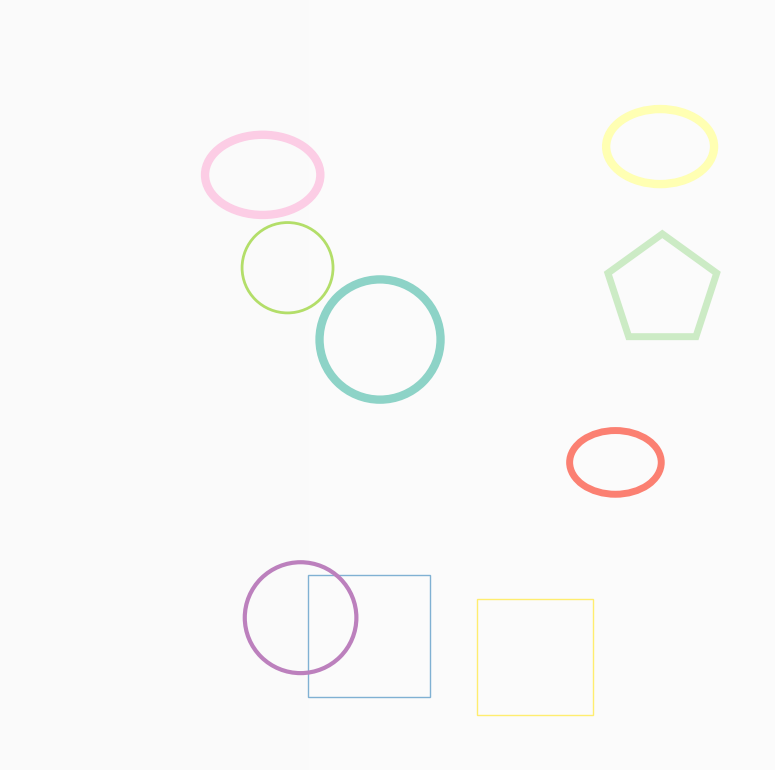[{"shape": "circle", "thickness": 3, "radius": 0.39, "center": [0.49, 0.559]}, {"shape": "oval", "thickness": 3, "radius": 0.35, "center": [0.852, 0.81]}, {"shape": "oval", "thickness": 2.5, "radius": 0.3, "center": [0.794, 0.399]}, {"shape": "square", "thickness": 0.5, "radius": 0.39, "center": [0.476, 0.174]}, {"shape": "circle", "thickness": 1, "radius": 0.29, "center": [0.371, 0.652]}, {"shape": "oval", "thickness": 3, "radius": 0.37, "center": [0.339, 0.773]}, {"shape": "circle", "thickness": 1.5, "radius": 0.36, "center": [0.388, 0.198]}, {"shape": "pentagon", "thickness": 2.5, "radius": 0.37, "center": [0.855, 0.622]}, {"shape": "square", "thickness": 0.5, "radius": 0.38, "center": [0.69, 0.147]}]